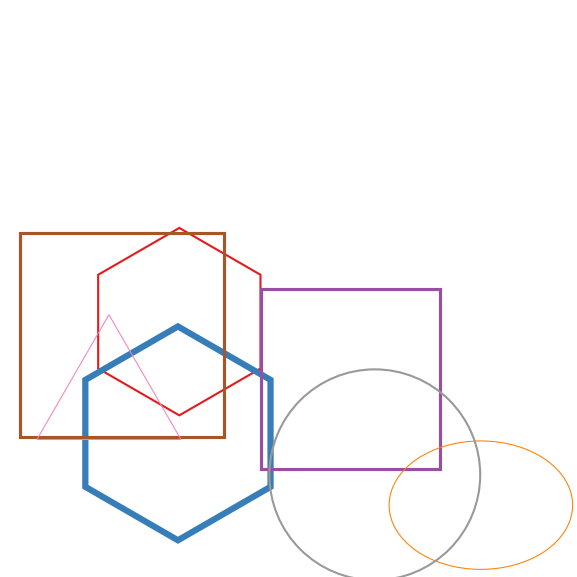[{"shape": "hexagon", "thickness": 1, "radius": 0.81, "center": [0.311, 0.442]}, {"shape": "hexagon", "thickness": 3, "radius": 0.93, "center": [0.308, 0.249]}, {"shape": "square", "thickness": 1.5, "radius": 0.78, "center": [0.607, 0.343]}, {"shape": "oval", "thickness": 0.5, "radius": 0.79, "center": [0.833, 0.124]}, {"shape": "square", "thickness": 1.5, "radius": 0.88, "center": [0.212, 0.42]}, {"shape": "triangle", "thickness": 0.5, "radius": 0.72, "center": [0.189, 0.31]}, {"shape": "circle", "thickness": 1, "radius": 0.91, "center": [0.649, 0.177]}]